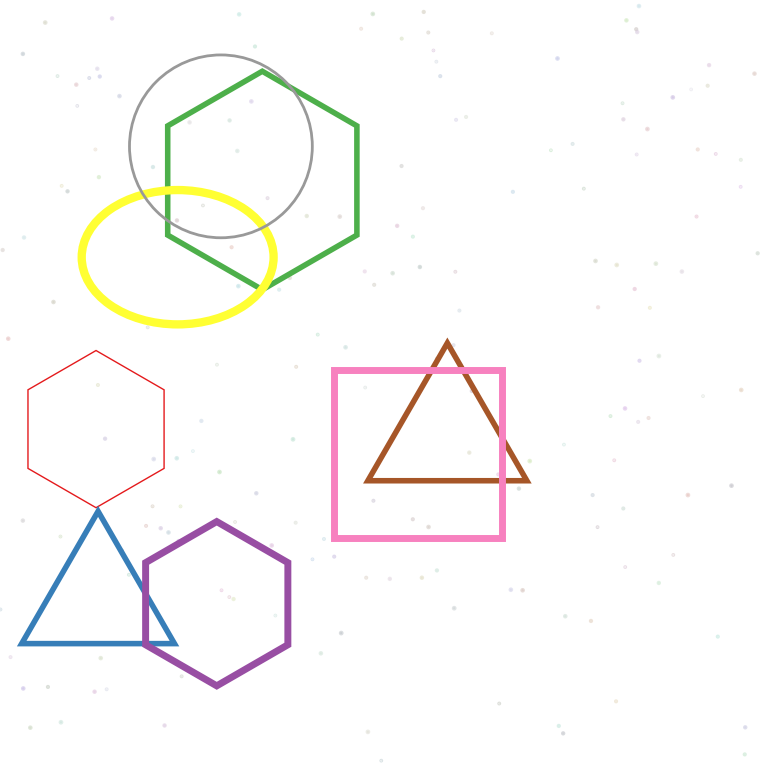[{"shape": "hexagon", "thickness": 0.5, "radius": 0.51, "center": [0.125, 0.443]}, {"shape": "triangle", "thickness": 2, "radius": 0.57, "center": [0.127, 0.221]}, {"shape": "hexagon", "thickness": 2, "radius": 0.71, "center": [0.341, 0.766]}, {"shape": "hexagon", "thickness": 2.5, "radius": 0.53, "center": [0.281, 0.216]}, {"shape": "oval", "thickness": 3, "radius": 0.62, "center": [0.231, 0.666]}, {"shape": "triangle", "thickness": 2, "radius": 0.6, "center": [0.581, 0.435]}, {"shape": "square", "thickness": 2.5, "radius": 0.55, "center": [0.543, 0.41]}, {"shape": "circle", "thickness": 1, "radius": 0.59, "center": [0.287, 0.81]}]